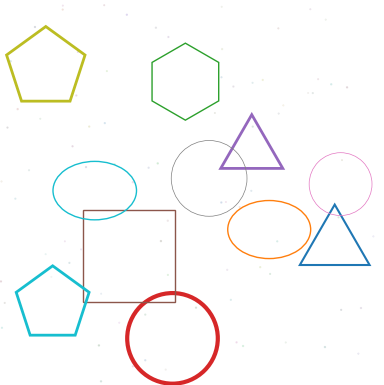[{"shape": "triangle", "thickness": 1.5, "radius": 0.52, "center": [0.869, 0.364]}, {"shape": "oval", "thickness": 1, "radius": 0.54, "center": [0.699, 0.404]}, {"shape": "hexagon", "thickness": 1, "radius": 0.5, "center": [0.481, 0.788]}, {"shape": "circle", "thickness": 3, "radius": 0.59, "center": [0.448, 0.121]}, {"shape": "triangle", "thickness": 2, "radius": 0.47, "center": [0.654, 0.609]}, {"shape": "square", "thickness": 1, "radius": 0.59, "center": [0.336, 0.335]}, {"shape": "circle", "thickness": 0.5, "radius": 0.41, "center": [0.885, 0.522]}, {"shape": "circle", "thickness": 0.5, "radius": 0.49, "center": [0.543, 0.537]}, {"shape": "pentagon", "thickness": 2, "radius": 0.54, "center": [0.119, 0.824]}, {"shape": "oval", "thickness": 1, "radius": 0.54, "center": [0.246, 0.505]}, {"shape": "pentagon", "thickness": 2, "radius": 0.5, "center": [0.137, 0.21]}]